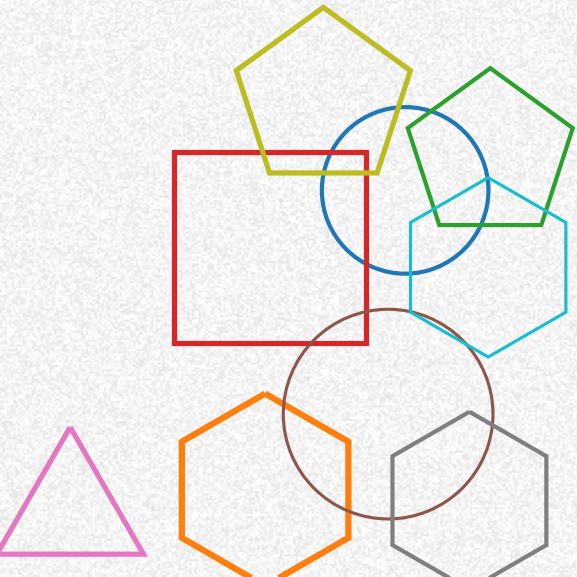[{"shape": "circle", "thickness": 2, "radius": 0.72, "center": [0.702, 0.669]}, {"shape": "hexagon", "thickness": 3, "radius": 0.83, "center": [0.459, 0.151]}, {"shape": "pentagon", "thickness": 2, "radius": 0.75, "center": [0.849, 0.731]}, {"shape": "square", "thickness": 2.5, "radius": 0.83, "center": [0.467, 0.571]}, {"shape": "circle", "thickness": 1.5, "radius": 0.91, "center": [0.672, 0.282]}, {"shape": "triangle", "thickness": 2.5, "radius": 0.73, "center": [0.122, 0.113]}, {"shape": "hexagon", "thickness": 2, "radius": 0.77, "center": [0.813, 0.132]}, {"shape": "pentagon", "thickness": 2.5, "radius": 0.79, "center": [0.56, 0.828]}, {"shape": "hexagon", "thickness": 1.5, "radius": 0.78, "center": [0.845, 0.536]}]